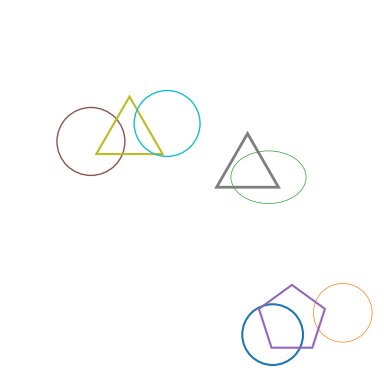[{"shape": "circle", "thickness": 1.5, "radius": 0.39, "center": [0.708, 0.131]}, {"shape": "circle", "thickness": 0.5, "radius": 0.38, "center": [0.89, 0.188]}, {"shape": "oval", "thickness": 0.5, "radius": 0.49, "center": [0.697, 0.54]}, {"shape": "pentagon", "thickness": 1.5, "radius": 0.45, "center": [0.758, 0.17]}, {"shape": "circle", "thickness": 1, "radius": 0.44, "center": [0.236, 0.633]}, {"shape": "triangle", "thickness": 2, "radius": 0.46, "center": [0.643, 0.56]}, {"shape": "triangle", "thickness": 1.5, "radius": 0.5, "center": [0.336, 0.65]}, {"shape": "circle", "thickness": 1, "radius": 0.43, "center": [0.434, 0.679]}]